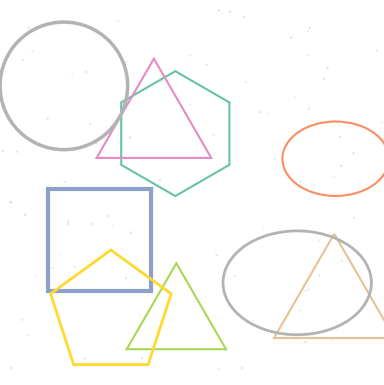[{"shape": "hexagon", "thickness": 1.5, "radius": 0.81, "center": [0.455, 0.653]}, {"shape": "oval", "thickness": 1.5, "radius": 0.69, "center": [0.872, 0.588]}, {"shape": "square", "thickness": 3, "radius": 0.67, "center": [0.259, 0.377]}, {"shape": "triangle", "thickness": 1.5, "radius": 0.86, "center": [0.4, 0.676]}, {"shape": "triangle", "thickness": 1.5, "radius": 0.74, "center": [0.458, 0.167]}, {"shape": "pentagon", "thickness": 2, "radius": 0.82, "center": [0.288, 0.186]}, {"shape": "triangle", "thickness": 1.5, "radius": 0.9, "center": [0.868, 0.212]}, {"shape": "oval", "thickness": 2, "radius": 0.96, "center": [0.772, 0.265]}, {"shape": "circle", "thickness": 2.5, "radius": 0.83, "center": [0.166, 0.777]}]